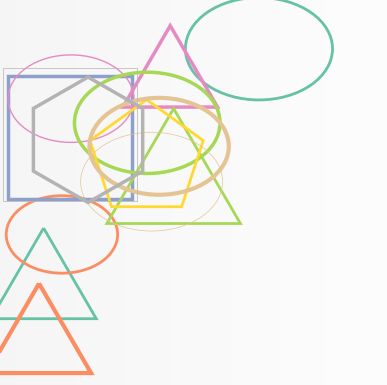[{"shape": "oval", "thickness": 2, "radius": 0.95, "center": [0.668, 0.873]}, {"shape": "triangle", "thickness": 2, "radius": 0.78, "center": [0.112, 0.251]}, {"shape": "oval", "thickness": 2, "radius": 0.72, "center": [0.16, 0.391]}, {"shape": "triangle", "thickness": 3, "radius": 0.78, "center": [0.101, 0.109]}, {"shape": "square", "thickness": 2.5, "radius": 0.8, "center": [0.182, 0.644]}, {"shape": "triangle", "thickness": 2.5, "radius": 0.7, "center": [0.439, 0.792]}, {"shape": "oval", "thickness": 1, "radius": 0.81, "center": [0.183, 0.744]}, {"shape": "triangle", "thickness": 2, "radius": 1.0, "center": [0.448, 0.519]}, {"shape": "oval", "thickness": 2.5, "radius": 0.94, "center": [0.38, 0.681]}, {"shape": "pentagon", "thickness": 2, "radius": 0.77, "center": [0.378, 0.587]}, {"shape": "oval", "thickness": 0.5, "radius": 0.92, "center": [0.391, 0.528]}, {"shape": "oval", "thickness": 3, "radius": 0.9, "center": [0.411, 0.62]}, {"shape": "square", "thickness": 0.5, "radius": 0.87, "center": [0.18, 0.651]}, {"shape": "hexagon", "thickness": 2.5, "radius": 0.81, "center": [0.227, 0.637]}]